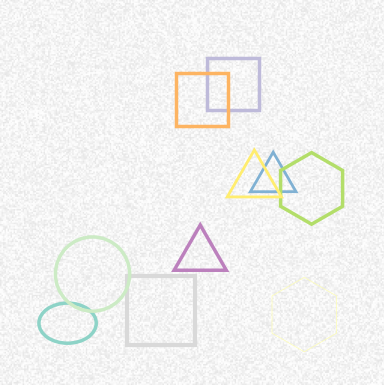[{"shape": "oval", "thickness": 2.5, "radius": 0.37, "center": [0.176, 0.161]}, {"shape": "hexagon", "thickness": 0.5, "radius": 0.48, "center": [0.79, 0.183]}, {"shape": "square", "thickness": 2.5, "radius": 0.34, "center": [0.606, 0.782]}, {"shape": "triangle", "thickness": 2, "radius": 0.34, "center": [0.71, 0.536]}, {"shape": "square", "thickness": 2.5, "radius": 0.34, "center": [0.524, 0.742]}, {"shape": "hexagon", "thickness": 2.5, "radius": 0.46, "center": [0.809, 0.511]}, {"shape": "square", "thickness": 3, "radius": 0.44, "center": [0.418, 0.193]}, {"shape": "triangle", "thickness": 2.5, "radius": 0.39, "center": [0.52, 0.337]}, {"shape": "circle", "thickness": 2.5, "radius": 0.48, "center": [0.24, 0.288]}, {"shape": "triangle", "thickness": 2, "radius": 0.41, "center": [0.661, 0.529]}]